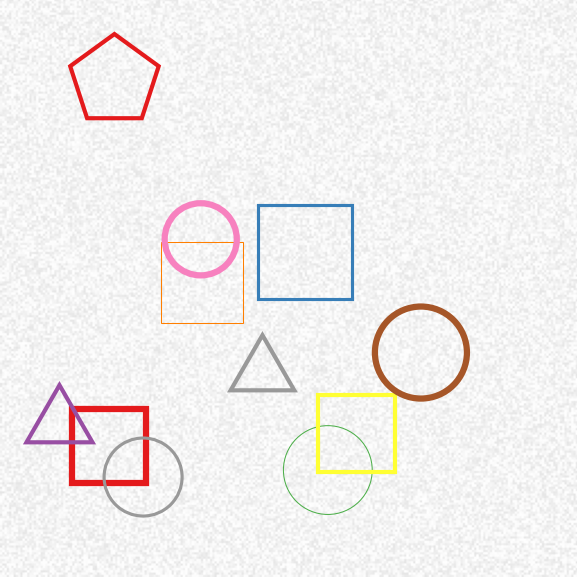[{"shape": "square", "thickness": 3, "radius": 0.32, "center": [0.189, 0.227]}, {"shape": "pentagon", "thickness": 2, "radius": 0.4, "center": [0.198, 0.86]}, {"shape": "square", "thickness": 1.5, "radius": 0.41, "center": [0.528, 0.563]}, {"shape": "circle", "thickness": 0.5, "radius": 0.38, "center": [0.568, 0.185]}, {"shape": "triangle", "thickness": 2, "radius": 0.33, "center": [0.103, 0.266]}, {"shape": "square", "thickness": 0.5, "radius": 0.35, "center": [0.35, 0.51]}, {"shape": "square", "thickness": 2, "radius": 0.33, "center": [0.618, 0.248]}, {"shape": "circle", "thickness": 3, "radius": 0.4, "center": [0.729, 0.389]}, {"shape": "circle", "thickness": 3, "radius": 0.31, "center": [0.348, 0.585]}, {"shape": "triangle", "thickness": 2, "radius": 0.32, "center": [0.454, 0.355]}, {"shape": "circle", "thickness": 1.5, "radius": 0.34, "center": [0.248, 0.173]}]